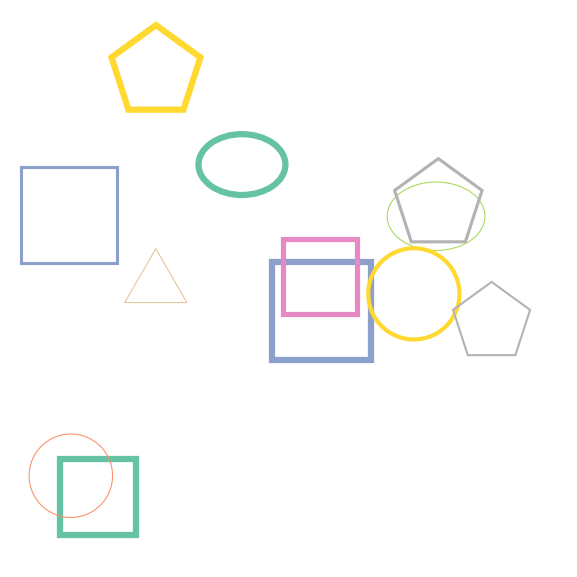[{"shape": "square", "thickness": 3, "radius": 0.33, "center": [0.169, 0.139]}, {"shape": "oval", "thickness": 3, "radius": 0.38, "center": [0.419, 0.714]}, {"shape": "circle", "thickness": 0.5, "radius": 0.36, "center": [0.123, 0.175]}, {"shape": "square", "thickness": 3, "radius": 0.43, "center": [0.556, 0.461]}, {"shape": "square", "thickness": 1.5, "radius": 0.41, "center": [0.119, 0.627]}, {"shape": "square", "thickness": 2.5, "radius": 0.32, "center": [0.554, 0.52]}, {"shape": "oval", "thickness": 0.5, "radius": 0.42, "center": [0.755, 0.625]}, {"shape": "pentagon", "thickness": 3, "radius": 0.4, "center": [0.27, 0.875]}, {"shape": "circle", "thickness": 2, "radius": 0.39, "center": [0.717, 0.49]}, {"shape": "triangle", "thickness": 0.5, "radius": 0.31, "center": [0.27, 0.506]}, {"shape": "pentagon", "thickness": 1, "radius": 0.35, "center": [0.851, 0.441]}, {"shape": "pentagon", "thickness": 1.5, "radius": 0.4, "center": [0.759, 0.645]}]